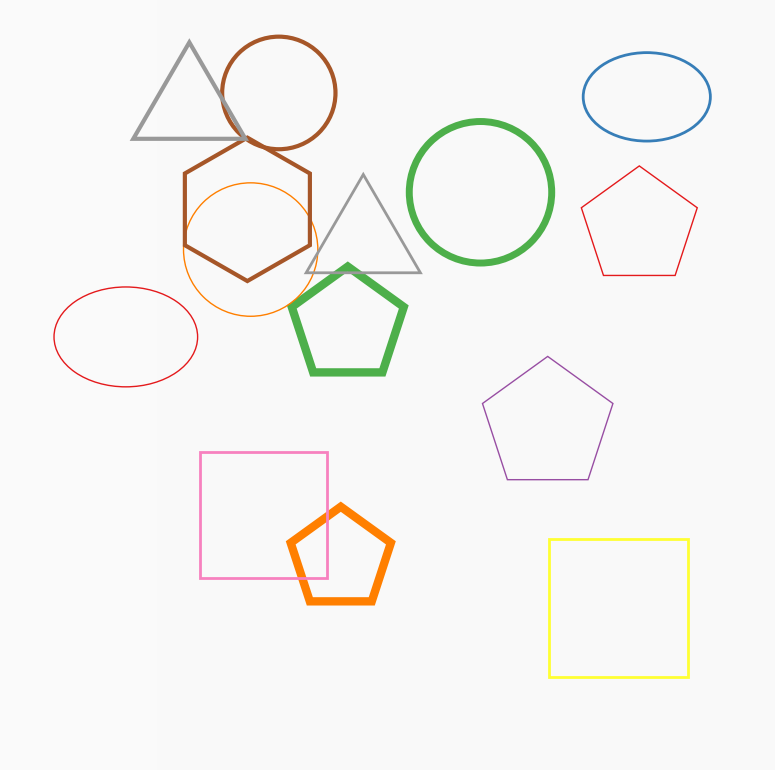[{"shape": "oval", "thickness": 0.5, "radius": 0.46, "center": [0.162, 0.562]}, {"shape": "pentagon", "thickness": 0.5, "radius": 0.39, "center": [0.825, 0.706]}, {"shape": "oval", "thickness": 1, "radius": 0.41, "center": [0.835, 0.874]}, {"shape": "pentagon", "thickness": 3, "radius": 0.38, "center": [0.449, 0.578]}, {"shape": "circle", "thickness": 2.5, "radius": 0.46, "center": [0.62, 0.75]}, {"shape": "pentagon", "thickness": 0.5, "radius": 0.44, "center": [0.707, 0.449]}, {"shape": "pentagon", "thickness": 3, "radius": 0.34, "center": [0.44, 0.274]}, {"shape": "circle", "thickness": 0.5, "radius": 0.43, "center": [0.323, 0.676]}, {"shape": "square", "thickness": 1, "radius": 0.45, "center": [0.798, 0.211]}, {"shape": "hexagon", "thickness": 1.5, "radius": 0.47, "center": [0.319, 0.728]}, {"shape": "circle", "thickness": 1.5, "radius": 0.37, "center": [0.36, 0.879]}, {"shape": "square", "thickness": 1, "radius": 0.41, "center": [0.341, 0.331]}, {"shape": "triangle", "thickness": 1, "radius": 0.43, "center": [0.469, 0.688]}, {"shape": "triangle", "thickness": 1.5, "radius": 0.42, "center": [0.244, 0.861]}]